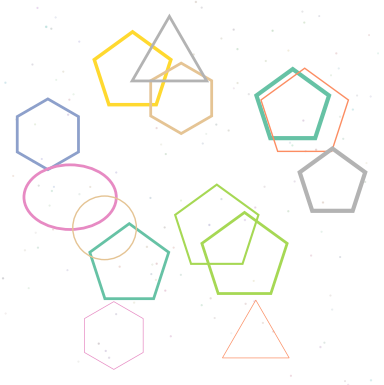[{"shape": "pentagon", "thickness": 3, "radius": 0.5, "center": [0.76, 0.721]}, {"shape": "pentagon", "thickness": 2, "radius": 0.54, "center": [0.336, 0.311]}, {"shape": "pentagon", "thickness": 1, "radius": 0.6, "center": [0.791, 0.703]}, {"shape": "triangle", "thickness": 0.5, "radius": 0.5, "center": [0.664, 0.12]}, {"shape": "hexagon", "thickness": 2, "radius": 0.46, "center": [0.124, 0.651]}, {"shape": "oval", "thickness": 2, "radius": 0.6, "center": [0.182, 0.488]}, {"shape": "hexagon", "thickness": 0.5, "radius": 0.44, "center": [0.296, 0.129]}, {"shape": "pentagon", "thickness": 1.5, "radius": 0.57, "center": [0.563, 0.407]}, {"shape": "pentagon", "thickness": 2, "radius": 0.58, "center": [0.635, 0.332]}, {"shape": "pentagon", "thickness": 2.5, "radius": 0.52, "center": [0.344, 0.813]}, {"shape": "circle", "thickness": 1, "radius": 0.41, "center": [0.272, 0.408]}, {"shape": "hexagon", "thickness": 2, "radius": 0.46, "center": [0.471, 0.745]}, {"shape": "triangle", "thickness": 2, "radius": 0.56, "center": [0.44, 0.846]}, {"shape": "pentagon", "thickness": 3, "radius": 0.45, "center": [0.864, 0.525]}]